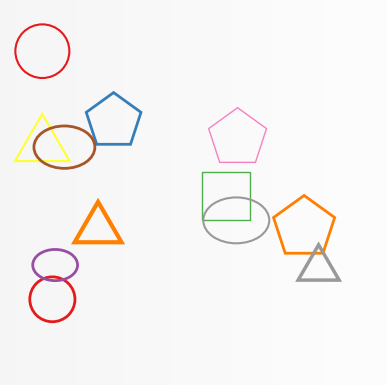[{"shape": "circle", "thickness": 2, "radius": 0.29, "center": [0.135, 0.223]}, {"shape": "circle", "thickness": 1.5, "radius": 0.35, "center": [0.109, 0.867]}, {"shape": "pentagon", "thickness": 2, "radius": 0.37, "center": [0.293, 0.685]}, {"shape": "square", "thickness": 1, "radius": 0.31, "center": [0.583, 0.491]}, {"shape": "oval", "thickness": 2, "radius": 0.29, "center": [0.142, 0.312]}, {"shape": "pentagon", "thickness": 2, "radius": 0.41, "center": [0.785, 0.409]}, {"shape": "triangle", "thickness": 3, "radius": 0.35, "center": [0.253, 0.406]}, {"shape": "triangle", "thickness": 1.5, "radius": 0.41, "center": [0.109, 0.622]}, {"shape": "oval", "thickness": 2, "radius": 0.39, "center": [0.166, 0.618]}, {"shape": "pentagon", "thickness": 1, "radius": 0.39, "center": [0.613, 0.642]}, {"shape": "oval", "thickness": 1.5, "radius": 0.43, "center": [0.61, 0.428]}, {"shape": "triangle", "thickness": 2.5, "radius": 0.31, "center": [0.822, 0.303]}]